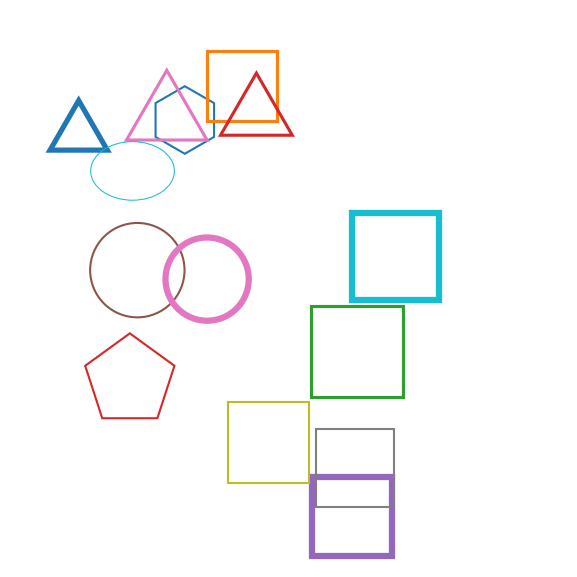[{"shape": "triangle", "thickness": 2.5, "radius": 0.29, "center": [0.136, 0.768]}, {"shape": "hexagon", "thickness": 1, "radius": 0.29, "center": [0.32, 0.791]}, {"shape": "square", "thickness": 1.5, "radius": 0.3, "center": [0.419, 0.85]}, {"shape": "square", "thickness": 1.5, "radius": 0.4, "center": [0.618, 0.391]}, {"shape": "pentagon", "thickness": 1, "radius": 0.41, "center": [0.225, 0.341]}, {"shape": "triangle", "thickness": 1.5, "radius": 0.36, "center": [0.444, 0.801]}, {"shape": "square", "thickness": 3, "radius": 0.35, "center": [0.61, 0.105]}, {"shape": "circle", "thickness": 1, "radius": 0.41, "center": [0.238, 0.531]}, {"shape": "circle", "thickness": 3, "radius": 0.36, "center": [0.359, 0.516]}, {"shape": "triangle", "thickness": 1.5, "radius": 0.4, "center": [0.289, 0.797]}, {"shape": "square", "thickness": 1, "radius": 0.34, "center": [0.615, 0.189]}, {"shape": "square", "thickness": 1, "radius": 0.35, "center": [0.465, 0.233]}, {"shape": "square", "thickness": 3, "radius": 0.38, "center": [0.684, 0.555]}, {"shape": "oval", "thickness": 0.5, "radius": 0.36, "center": [0.23, 0.703]}]